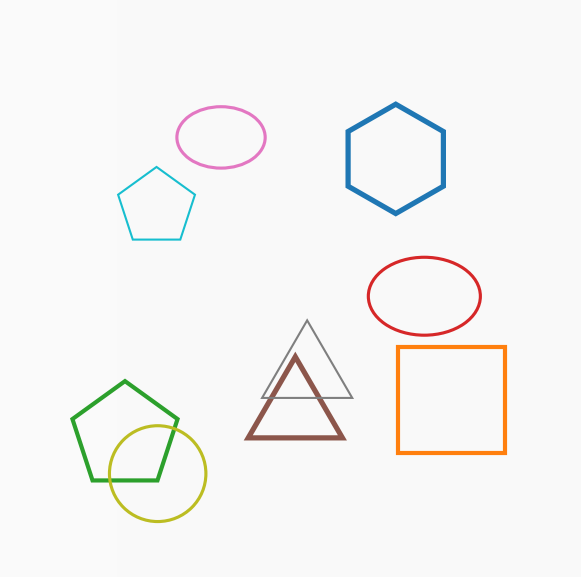[{"shape": "hexagon", "thickness": 2.5, "radius": 0.47, "center": [0.681, 0.724]}, {"shape": "square", "thickness": 2, "radius": 0.46, "center": [0.777, 0.307]}, {"shape": "pentagon", "thickness": 2, "radius": 0.48, "center": [0.215, 0.244]}, {"shape": "oval", "thickness": 1.5, "radius": 0.48, "center": [0.73, 0.486]}, {"shape": "triangle", "thickness": 2.5, "radius": 0.47, "center": [0.508, 0.288]}, {"shape": "oval", "thickness": 1.5, "radius": 0.38, "center": [0.38, 0.761]}, {"shape": "triangle", "thickness": 1, "radius": 0.45, "center": [0.528, 0.355]}, {"shape": "circle", "thickness": 1.5, "radius": 0.41, "center": [0.271, 0.179]}, {"shape": "pentagon", "thickness": 1, "radius": 0.35, "center": [0.269, 0.641]}]